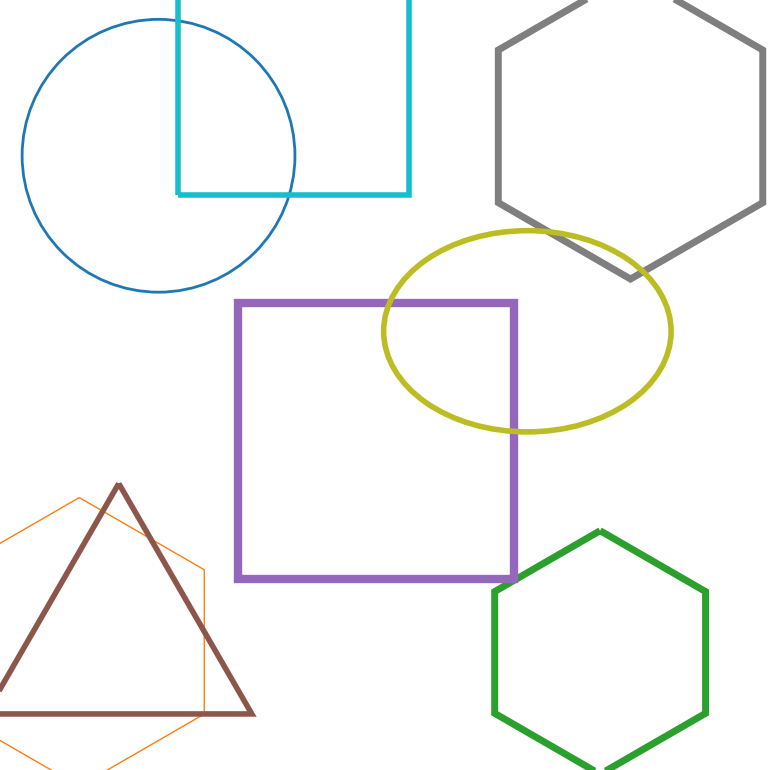[{"shape": "circle", "thickness": 1, "radius": 0.89, "center": [0.206, 0.798]}, {"shape": "hexagon", "thickness": 0.5, "radius": 0.94, "center": [0.103, 0.166]}, {"shape": "hexagon", "thickness": 2.5, "radius": 0.79, "center": [0.779, 0.153]}, {"shape": "square", "thickness": 3, "radius": 0.9, "center": [0.488, 0.427]}, {"shape": "triangle", "thickness": 2, "radius": 1.0, "center": [0.154, 0.173]}, {"shape": "hexagon", "thickness": 2.5, "radius": 0.99, "center": [0.819, 0.836]}, {"shape": "oval", "thickness": 2, "radius": 0.93, "center": [0.685, 0.57]}, {"shape": "square", "thickness": 2, "radius": 0.75, "center": [0.381, 0.897]}]